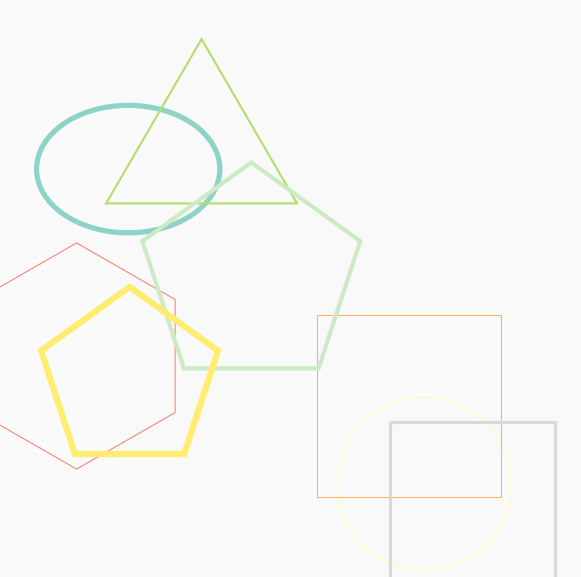[{"shape": "oval", "thickness": 2.5, "radius": 0.79, "center": [0.221, 0.706]}, {"shape": "circle", "thickness": 0.5, "radius": 0.75, "center": [0.73, 0.161]}, {"shape": "hexagon", "thickness": 0.5, "radius": 0.98, "center": [0.132, 0.383]}, {"shape": "square", "thickness": 0.5, "radius": 0.79, "center": [0.704, 0.297]}, {"shape": "triangle", "thickness": 1, "radius": 0.95, "center": [0.347, 0.742]}, {"shape": "square", "thickness": 1.5, "radius": 0.71, "center": [0.813, 0.127]}, {"shape": "pentagon", "thickness": 2, "radius": 0.99, "center": [0.432, 0.521]}, {"shape": "pentagon", "thickness": 3, "radius": 0.8, "center": [0.223, 0.342]}]